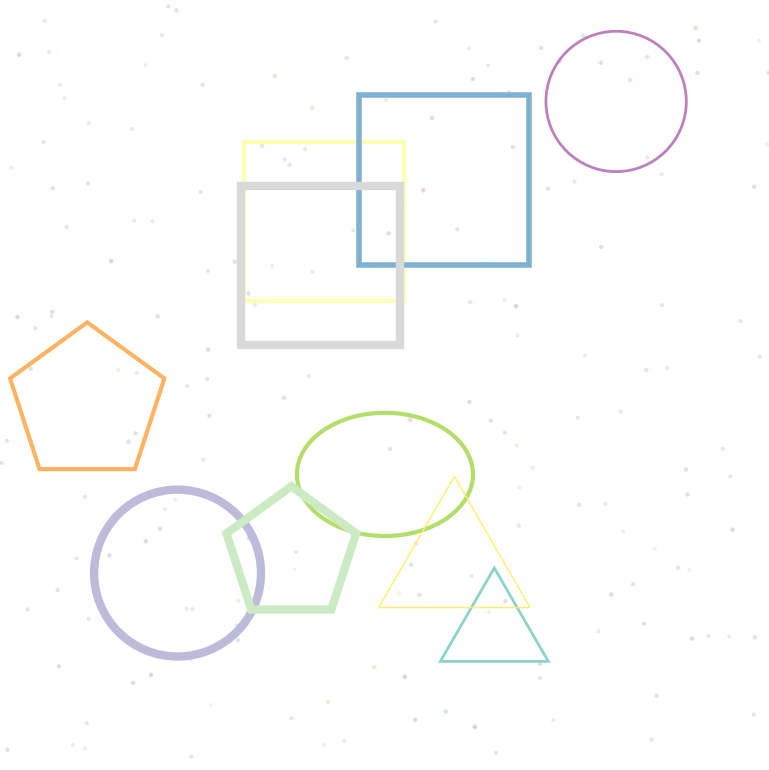[{"shape": "triangle", "thickness": 1, "radius": 0.4, "center": [0.642, 0.182]}, {"shape": "square", "thickness": 1.5, "radius": 0.52, "center": [0.421, 0.712]}, {"shape": "circle", "thickness": 3, "radius": 0.54, "center": [0.231, 0.256]}, {"shape": "square", "thickness": 2, "radius": 0.55, "center": [0.576, 0.766]}, {"shape": "pentagon", "thickness": 1.5, "radius": 0.53, "center": [0.113, 0.476]}, {"shape": "oval", "thickness": 1.5, "radius": 0.57, "center": [0.5, 0.384]}, {"shape": "square", "thickness": 3, "radius": 0.52, "center": [0.416, 0.656]}, {"shape": "circle", "thickness": 1, "radius": 0.46, "center": [0.8, 0.868]}, {"shape": "pentagon", "thickness": 3, "radius": 0.44, "center": [0.378, 0.28]}, {"shape": "triangle", "thickness": 0.5, "radius": 0.57, "center": [0.59, 0.268]}]